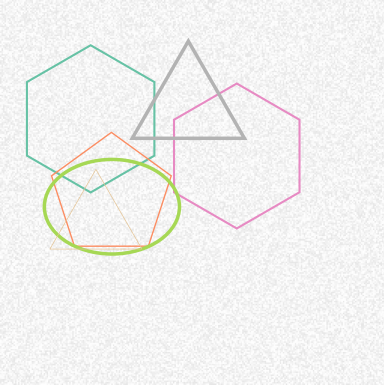[{"shape": "hexagon", "thickness": 1.5, "radius": 0.96, "center": [0.235, 0.691]}, {"shape": "pentagon", "thickness": 1, "radius": 0.82, "center": [0.289, 0.493]}, {"shape": "hexagon", "thickness": 1.5, "radius": 0.94, "center": [0.615, 0.595]}, {"shape": "oval", "thickness": 2.5, "radius": 0.88, "center": [0.291, 0.463]}, {"shape": "triangle", "thickness": 0.5, "radius": 0.69, "center": [0.249, 0.422]}, {"shape": "triangle", "thickness": 2.5, "radius": 0.84, "center": [0.489, 0.725]}]